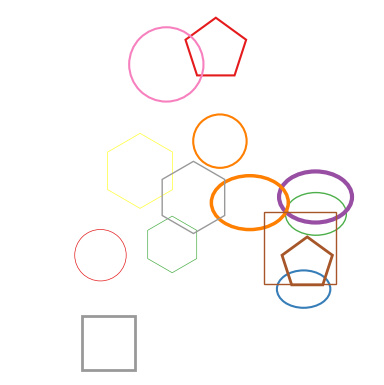[{"shape": "pentagon", "thickness": 1.5, "radius": 0.41, "center": [0.561, 0.871]}, {"shape": "circle", "thickness": 0.5, "radius": 0.33, "center": [0.261, 0.337]}, {"shape": "oval", "thickness": 1.5, "radius": 0.35, "center": [0.789, 0.249]}, {"shape": "hexagon", "thickness": 0.5, "radius": 0.37, "center": [0.447, 0.365]}, {"shape": "oval", "thickness": 1, "radius": 0.4, "center": [0.821, 0.444]}, {"shape": "oval", "thickness": 3, "radius": 0.47, "center": [0.82, 0.488]}, {"shape": "oval", "thickness": 2.5, "radius": 0.5, "center": [0.649, 0.474]}, {"shape": "circle", "thickness": 1.5, "radius": 0.35, "center": [0.571, 0.633]}, {"shape": "hexagon", "thickness": 0.5, "radius": 0.49, "center": [0.364, 0.556]}, {"shape": "square", "thickness": 1, "radius": 0.47, "center": [0.778, 0.357]}, {"shape": "pentagon", "thickness": 2, "radius": 0.34, "center": [0.798, 0.316]}, {"shape": "circle", "thickness": 1.5, "radius": 0.48, "center": [0.432, 0.833]}, {"shape": "square", "thickness": 2, "radius": 0.35, "center": [0.282, 0.109]}, {"shape": "hexagon", "thickness": 1, "radius": 0.47, "center": [0.502, 0.487]}]